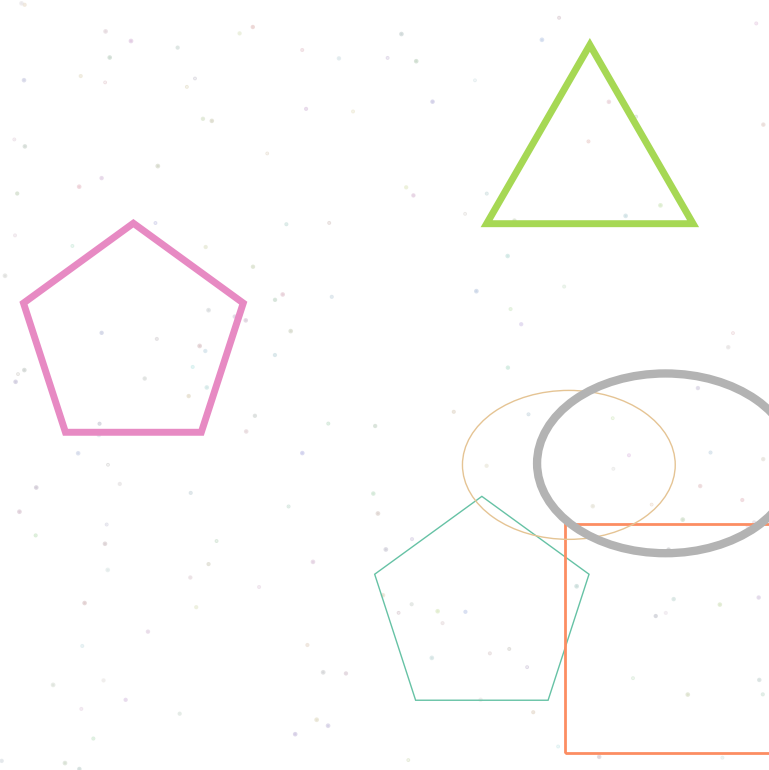[{"shape": "pentagon", "thickness": 0.5, "radius": 0.73, "center": [0.626, 0.209]}, {"shape": "square", "thickness": 1, "radius": 0.75, "center": [0.883, 0.171]}, {"shape": "pentagon", "thickness": 2.5, "radius": 0.75, "center": [0.173, 0.56]}, {"shape": "triangle", "thickness": 2.5, "radius": 0.77, "center": [0.766, 0.787]}, {"shape": "oval", "thickness": 0.5, "radius": 0.69, "center": [0.739, 0.396]}, {"shape": "oval", "thickness": 3, "radius": 0.83, "center": [0.864, 0.398]}]